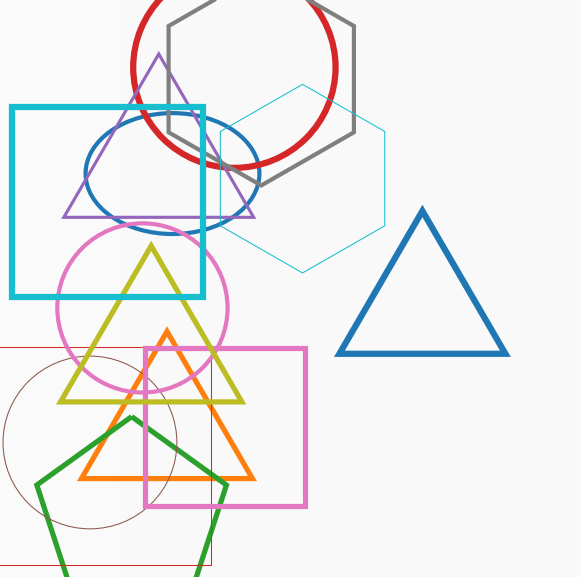[{"shape": "oval", "thickness": 2, "radius": 0.75, "center": [0.297, 0.699]}, {"shape": "triangle", "thickness": 3, "radius": 0.82, "center": [0.727, 0.469]}, {"shape": "triangle", "thickness": 2.5, "radius": 0.85, "center": [0.287, 0.255]}, {"shape": "pentagon", "thickness": 2.5, "radius": 0.86, "center": [0.226, 0.106]}, {"shape": "square", "thickness": 0.5, "radius": 0.94, "center": [0.175, 0.209]}, {"shape": "circle", "thickness": 3, "radius": 0.87, "center": [0.403, 0.883]}, {"shape": "triangle", "thickness": 1.5, "radius": 0.94, "center": [0.273, 0.717]}, {"shape": "circle", "thickness": 0.5, "radius": 0.75, "center": [0.155, 0.233]}, {"shape": "square", "thickness": 2.5, "radius": 0.69, "center": [0.387, 0.26]}, {"shape": "circle", "thickness": 2, "radius": 0.73, "center": [0.245, 0.466]}, {"shape": "hexagon", "thickness": 2, "radius": 0.92, "center": [0.449, 0.862]}, {"shape": "triangle", "thickness": 2.5, "radius": 0.9, "center": [0.26, 0.393]}, {"shape": "square", "thickness": 3, "radius": 0.82, "center": [0.185, 0.649]}, {"shape": "hexagon", "thickness": 0.5, "radius": 0.82, "center": [0.521, 0.69]}]